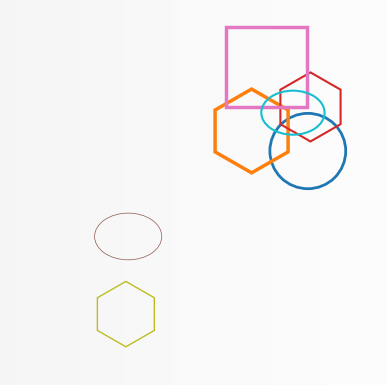[{"shape": "circle", "thickness": 2, "radius": 0.49, "center": [0.794, 0.608]}, {"shape": "hexagon", "thickness": 2.5, "radius": 0.54, "center": [0.649, 0.66]}, {"shape": "hexagon", "thickness": 1.5, "radius": 0.45, "center": [0.801, 0.722]}, {"shape": "oval", "thickness": 0.5, "radius": 0.43, "center": [0.331, 0.386]}, {"shape": "square", "thickness": 2.5, "radius": 0.52, "center": [0.688, 0.826]}, {"shape": "hexagon", "thickness": 1, "radius": 0.42, "center": [0.325, 0.184]}, {"shape": "oval", "thickness": 1.5, "radius": 0.41, "center": [0.756, 0.707]}]